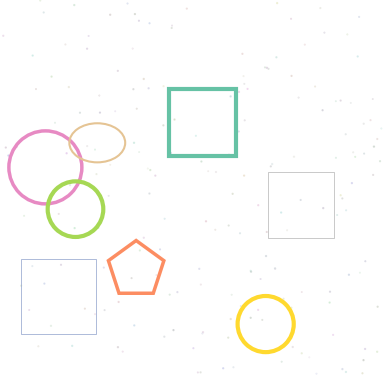[{"shape": "square", "thickness": 3, "radius": 0.44, "center": [0.526, 0.682]}, {"shape": "pentagon", "thickness": 2.5, "radius": 0.38, "center": [0.354, 0.3]}, {"shape": "square", "thickness": 0.5, "radius": 0.48, "center": [0.152, 0.23]}, {"shape": "circle", "thickness": 2.5, "radius": 0.47, "center": [0.118, 0.565]}, {"shape": "circle", "thickness": 3, "radius": 0.36, "center": [0.196, 0.457]}, {"shape": "circle", "thickness": 3, "radius": 0.36, "center": [0.69, 0.158]}, {"shape": "oval", "thickness": 1.5, "radius": 0.36, "center": [0.253, 0.629]}, {"shape": "square", "thickness": 0.5, "radius": 0.43, "center": [0.782, 0.468]}]